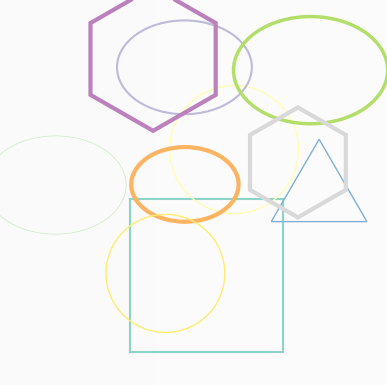[{"shape": "square", "thickness": 1.5, "radius": 0.99, "center": [0.533, 0.284]}, {"shape": "circle", "thickness": 1, "radius": 0.83, "center": [0.604, 0.611]}, {"shape": "oval", "thickness": 1.5, "radius": 0.87, "center": [0.476, 0.825]}, {"shape": "triangle", "thickness": 1, "radius": 0.71, "center": [0.824, 0.496]}, {"shape": "oval", "thickness": 3, "radius": 0.69, "center": [0.477, 0.521]}, {"shape": "oval", "thickness": 2.5, "radius": 0.99, "center": [0.801, 0.818]}, {"shape": "hexagon", "thickness": 3, "radius": 0.71, "center": [0.769, 0.578]}, {"shape": "hexagon", "thickness": 3, "radius": 0.93, "center": [0.395, 0.847]}, {"shape": "oval", "thickness": 0.5, "radius": 0.91, "center": [0.143, 0.519]}, {"shape": "circle", "thickness": 1, "radius": 0.77, "center": [0.427, 0.29]}]